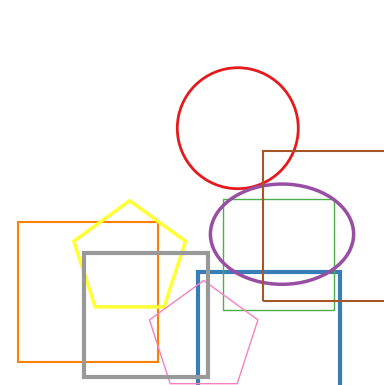[{"shape": "circle", "thickness": 2, "radius": 0.79, "center": [0.618, 0.667]}, {"shape": "square", "thickness": 3, "radius": 0.92, "center": [0.698, 0.11]}, {"shape": "square", "thickness": 1, "radius": 0.72, "center": [0.723, 0.339]}, {"shape": "oval", "thickness": 2.5, "radius": 0.93, "center": [0.732, 0.392]}, {"shape": "square", "thickness": 1.5, "radius": 0.91, "center": [0.229, 0.242]}, {"shape": "pentagon", "thickness": 2.5, "radius": 0.76, "center": [0.337, 0.326]}, {"shape": "square", "thickness": 1.5, "radius": 0.97, "center": [0.876, 0.412]}, {"shape": "pentagon", "thickness": 1, "radius": 0.74, "center": [0.529, 0.123]}, {"shape": "square", "thickness": 3, "radius": 0.81, "center": [0.379, 0.182]}]